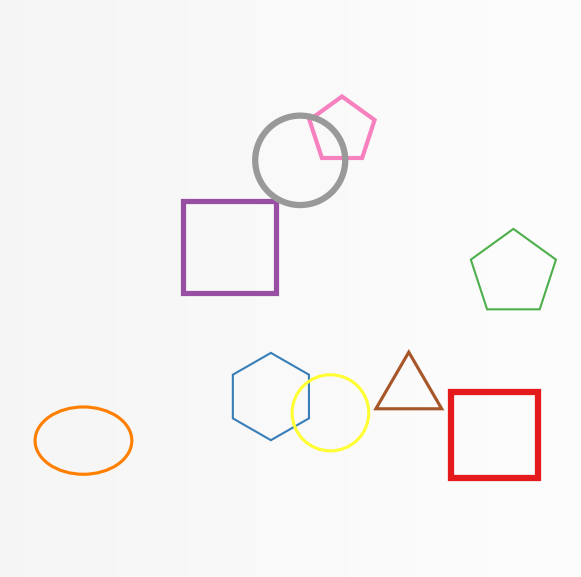[{"shape": "square", "thickness": 3, "radius": 0.37, "center": [0.851, 0.246]}, {"shape": "hexagon", "thickness": 1, "radius": 0.38, "center": [0.466, 0.313]}, {"shape": "pentagon", "thickness": 1, "radius": 0.38, "center": [0.883, 0.526]}, {"shape": "square", "thickness": 2.5, "radius": 0.4, "center": [0.395, 0.571]}, {"shape": "oval", "thickness": 1.5, "radius": 0.42, "center": [0.144, 0.236]}, {"shape": "circle", "thickness": 1.5, "radius": 0.33, "center": [0.569, 0.284]}, {"shape": "triangle", "thickness": 1.5, "radius": 0.33, "center": [0.703, 0.324]}, {"shape": "pentagon", "thickness": 2, "radius": 0.29, "center": [0.588, 0.773]}, {"shape": "circle", "thickness": 3, "radius": 0.39, "center": [0.517, 0.721]}]